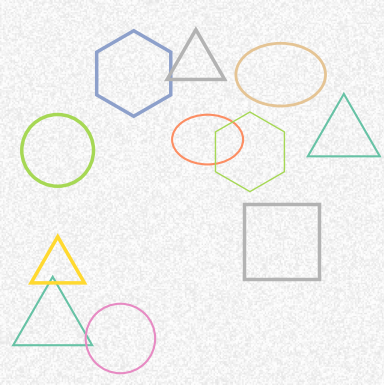[{"shape": "triangle", "thickness": 1.5, "radius": 0.54, "center": [0.893, 0.648]}, {"shape": "triangle", "thickness": 1.5, "radius": 0.59, "center": [0.137, 0.163]}, {"shape": "oval", "thickness": 1.5, "radius": 0.46, "center": [0.539, 0.637]}, {"shape": "hexagon", "thickness": 2.5, "radius": 0.56, "center": [0.347, 0.809]}, {"shape": "circle", "thickness": 1.5, "radius": 0.45, "center": [0.313, 0.121]}, {"shape": "hexagon", "thickness": 1, "radius": 0.52, "center": [0.649, 0.606]}, {"shape": "circle", "thickness": 2.5, "radius": 0.47, "center": [0.15, 0.609]}, {"shape": "triangle", "thickness": 2.5, "radius": 0.4, "center": [0.15, 0.305]}, {"shape": "oval", "thickness": 2, "radius": 0.58, "center": [0.729, 0.806]}, {"shape": "square", "thickness": 2.5, "radius": 0.49, "center": [0.732, 0.374]}, {"shape": "triangle", "thickness": 2.5, "radius": 0.43, "center": [0.509, 0.837]}]